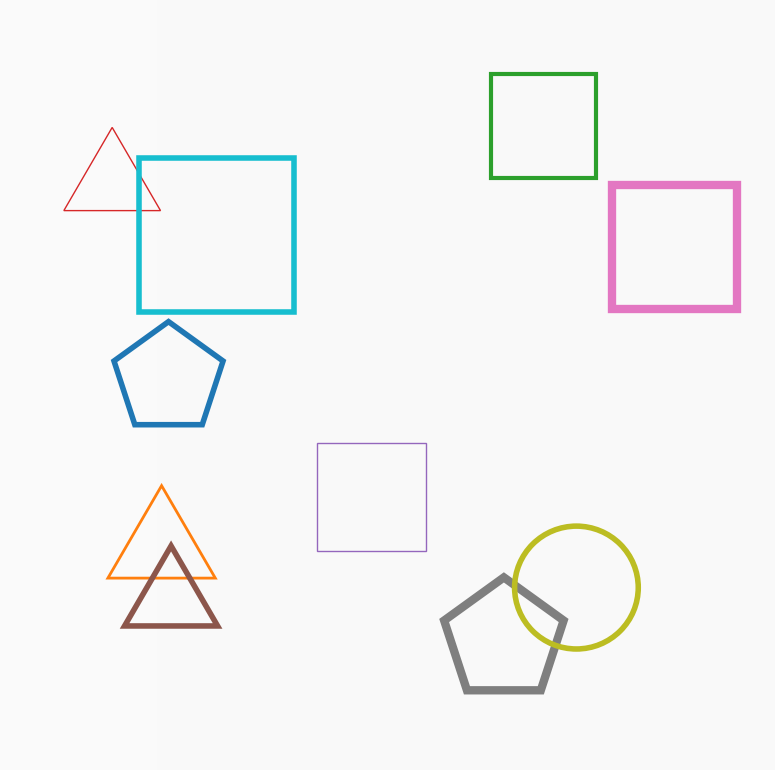[{"shape": "pentagon", "thickness": 2, "radius": 0.37, "center": [0.217, 0.508]}, {"shape": "triangle", "thickness": 1, "radius": 0.4, "center": [0.209, 0.289]}, {"shape": "square", "thickness": 1.5, "radius": 0.34, "center": [0.701, 0.836]}, {"shape": "triangle", "thickness": 0.5, "radius": 0.36, "center": [0.145, 0.762]}, {"shape": "square", "thickness": 0.5, "radius": 0.35, "center": [0.479, 0.354]}, {"shape": "triangle", "thickness": 2, "radius": 0.35, "center": [0.221, 0.222]}, {"shape": "square", "thickness": 3, "radius": 0.4, "center": [0.87, 0.679]}, {"shape": "pentagon", "thickness": 3, "radius": 0.41, "center": [0.65, 0.169]}, {"shape": "circle", "thickness": 2, "radius": 0.4, "center": [0.744, 0.237]}, {"shape": "square", "thickness": 2, "radius": 0.5, "center": [0.279, 0.695]}]